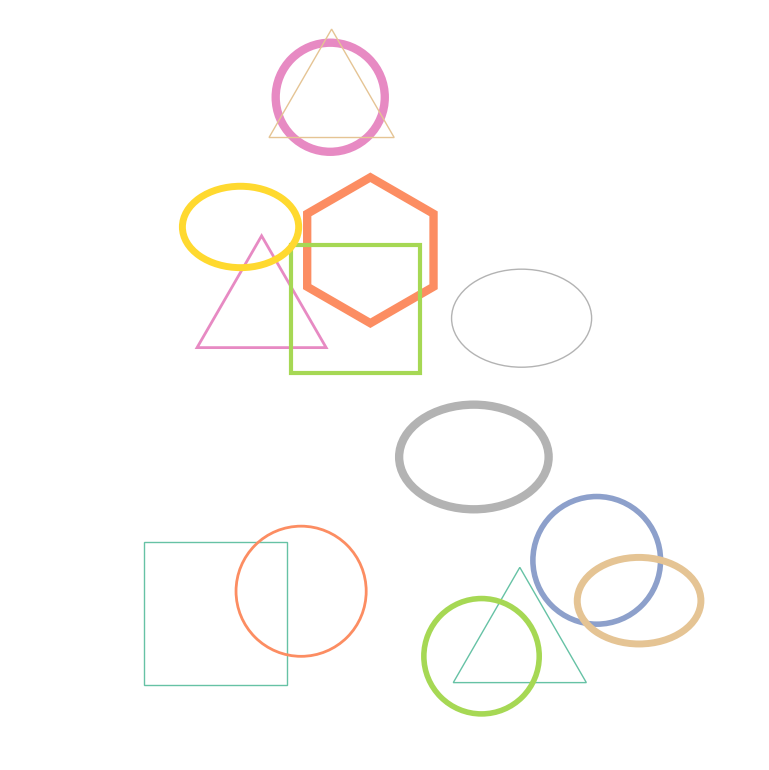[{"shape": "square", "thickness": 0.5, "radius": 0.46, "center": [0.28, 0.204]}, {"shape": "triangle", "thickness": 0.5, "radius": 0.5, "center": [0.675, 0.163]}, {"shape": "circle", "thickness": 1, "radius": 0.42, "center": [0.391, 0.232]}, {"shape": "hexagon", "thickness": 3, "radius": 0.47, "center": [0.481, 0.675]}, {"shape": "circle", "thickness": 2, "radius": 0.41, "center": [0.775, 0.272]}, {"shape": "circle", "thickness": 3, "radius": 0.35, "center": [0.429, 0.874]}, {"shape": "triangle", "thickness": 1, "radius": 0.48, "center": [0.34, 0.597]}, {"shape": "circle", "thickness": 2, "radius": 0.37, "center": [0.625, 0.148]}, {"shape": "square", "thickness": 1.5, "radius": 0.42, "center": [0.461, 0.599]}, {"shape": "oval", "thickness": 2.5, "radius": 0.38, "center": [0.312, 0.705]}, {"shape": "triangle", "thickness": 0.5, "radius": 0.47, "center": [0.431, 0.868]}, {"shape": "oval", "thickness": 2.5, "radius": 0.4, "center": [0.83, 0.22]}, {"shape": "oval", "thickness": 0.5, "radius": 0.45, "center": [0.677, 0.587]}, {"shape": "oval", "thickness": 3, "radius": 0.49, "center": [0.615, 0.407]}]